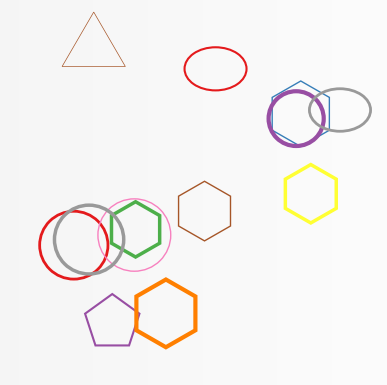[{"shape": "oval", "thickness": 1.5, "radius": 0.4, "center": [0.556, 0.821]}, {"shape": "circle", "thickness": 2, "radius": 0.44, "center": [0.19, 0.363]}, {"shape": "hexagon", "thickness": 1, "radius": 0.43, "center": [0.776, 0.704]}, {"shape": "hexagon", "thickness": 2.5, "radius": 0.36, "center": [0.35, 0.404]}, {"shape": "circle", "thickness": 3, "radius": 0.36, "center": [0.764, 0.692]}, {"shape": "pentagon", "thickness": 1.5, "radius": 0.37, "center": [0.29, 0.162]}, {"shape": "hexagon", "thickness": 3, "radius": 0.44, "center": [0.428, 0.186]}, {"shape": "hexagon", "thickness": 2.5, "radius": 0.38, "center": [0.802, 0.497]}, {"shape": "hexagon", "thickness": 1, "radius": 0.39, "center": [0.528, 0.452]}, {"shape": "triangle", "thickness": 0.5, "radius": 0.47, "center": [0.242, 0.874]}, {"shape": "circle", "thickness": 1, "radius": 0.47, "center": [0.347, 0.39]}, {"shape": "oval", "thickness": 2, "radius": 0.39, "center": [0.877, 0.714]}, {"shape": "circle", "thickness": 2.5, "radius": 0.45, "center": [0.23, 0.378]}]